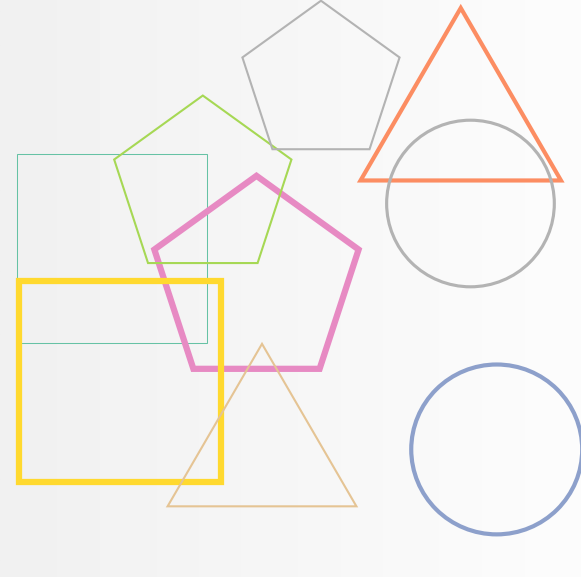[{"shape": "square", "thickness": 0.5, "radius": 0.82, "center": [0.193, 0.569]}, {"shape": "triangle", "thickness": 2, "radius": 1.0, "center": [0.793, 0.786]}, {"shape": "circle", "thickness": 2, "radius": 0.74, "center": [0.855, 0.221]}, {"shape": "pentagon", "thickness": 3, "radius": 0.92, "center": [0.441, 0.51]}, {"shape": "pentagon", "thickness": 1, "radius": 0.8, "center": [0.349, 0.673]}, {"shape": "square", "thickness": 3, "radius": 0.87, "center": [0.206, 0.338]}, {"shape": "triangle", "thickness": 1, "radius": 0.94, "center": [0.451, 0.216]}, {"shape": "circle", "thickness": 1.5, "radius": 0.72, "center": [0.809, 0.647]}, {"shape": "pentagon", "thickness": 1, "radius": 0.71, "center": [0.552, 0.856]}]